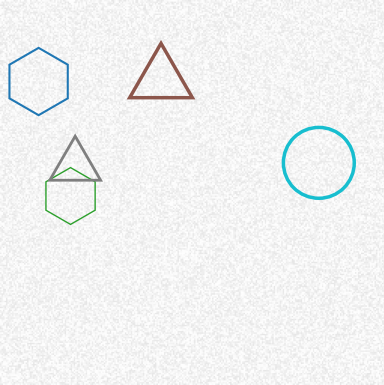[{"shape": "hexagon", "thickness": 1.5, "radius": 0.44, "center": [0.1, 0.788]}, {"shape": "hexagon", "thickness": 1, "radius": 0.37, "center": [0.183, 0.491]}, {"shape": "triangle", "thickness": 2.5, "radius": 0.47, "center": [0.418, 0.793]}, {"shape": "triangle", "thickness": 2, "radius": 0.38, "center": [0.195, 0.57]}, {"shape": "circle", "thickness": 2.5, "radius": 0.46, "center": [0.828, 0.577]}]